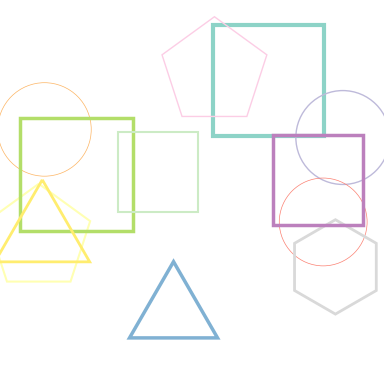[{"shape": "square", "thickness": 3, "radius": 0.72, "center": [0.698, 0.79]}, {"shape": "pentagon", "thickness": 1.5, "radius": 0.7, "center": [0.101, 0.382]}, {"shape": "circle", "thickness": 1, "radius": 0.61, "center": [0.89, 0.643]}, {"shape": "circle", "thickness": 0.5, "radius": 0.57, "center": [0.839, 0.423]}, {"shape": "triangle", "thickness": 2.5, "radius": 0.66, "center": [0.451, 0.188]}, {"shape": "circle", "thickness": 0.5, "radius": 0.61, "center": [0.116, 0.664]}, {"shape": "square", "thickness": 2.5, "radius": 0.74, "center": [0.199, 0.546]}, {"shape": "pentagon", "thickness": 1, "radius": 0.72, "center": [0.557, 0.813]}, {"shape": "hexagon", "thickness": 2, "radius": 0.61, "center": [0.871, 0.307]}, {"shape": "square", "thickness": 2.5, "radius": 0.58, "center": [0.826, 0.533]}, {"shape": "square", "thickness": 1.5, "radius": 0.52, "center": [0.411, 0.553]}, {"shape": "triangle", "thickness": 2, "radius": 0.71, "center": [0.11, 0.391]}]